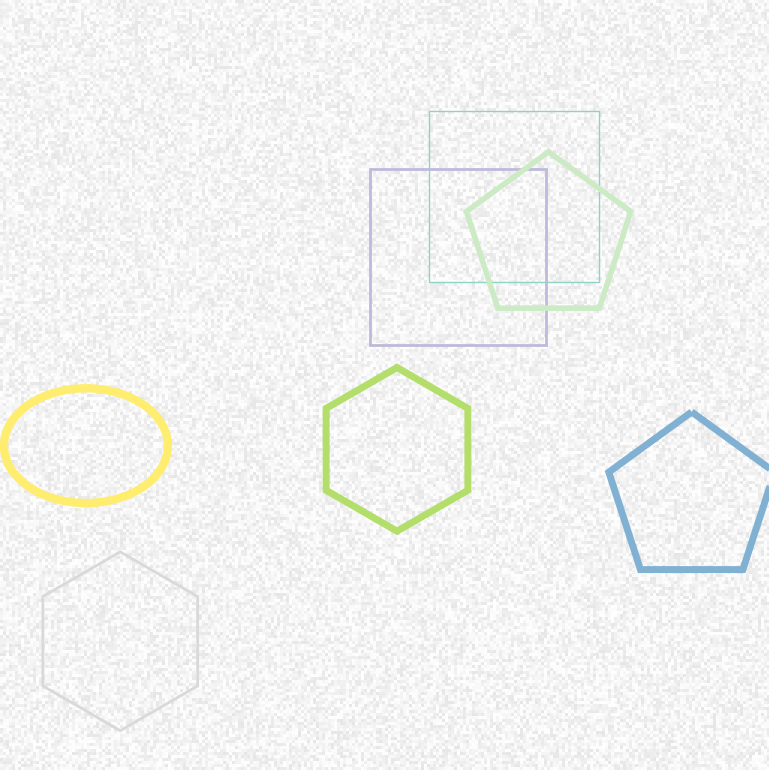[{"shape": "square", "thickness": 0.5, "radius": 0.55, "center": [0.667, 0.745]}, {"shape": "square", "thickness": 1, "radius": 0.57, "center": [0.595, 0.666]}, {"shape": "pentagon", "thickness": 2.5, "radius": 0.57, "center": [0.898, 0.352]}, {"shape": "hexagon", "thickness": 2.5, "radius": 0.53, "center": [0.516, 0.416]}, {"shape": "hexagon", "thickness": 1, "radius": 0.58, "center": [0.156, 0.167]}, {"shape": "pentagon", "thickness": 2, "radius": 0.56, "center": [0.712, 0.691]}, {"shape": "oval", "thickness": 3, "radius": 0.53, "center": [0.112, 0.421]}]